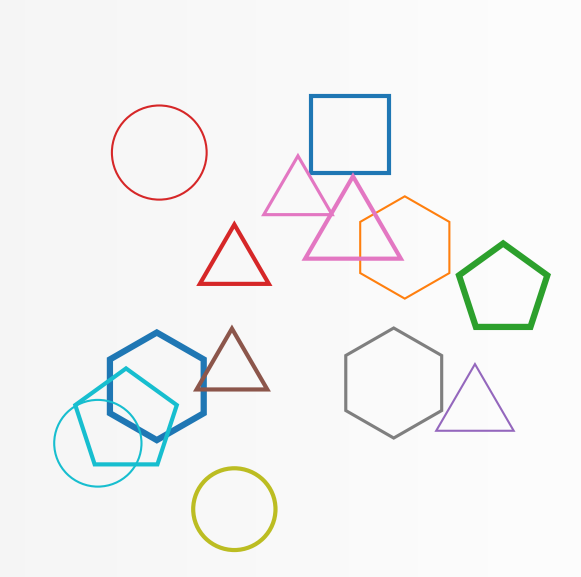[{"shape": "hexagon", "thickness": 3, "radius": 0.47, "center": [0.27, 0.33]}, {"shape": "square", "thickness": 2, "radius": 0.33, "center": [0.602, 0.766]}, {"shape": "hexagon", "thickness": 1, "radius": 0.44, "center": [0.696, 0.571]}, {"shape": "pentagon", "thickness": 3, "radius": 0.4, "center": [0.866, 0.498]}, {"shape": "triangle", "thickness": 2, "radius": 0.34, "center": [0.403, 0.542]}, {"shape": "circle", "thickness": 1, "radius": 0.41, "center": [0.274, 0.735]}, {"shape": "triangle", "thickness": 1, "radius": 0.38, "center": [0.817, 0.292]}, {"shape": "triangle", "thickness": 2, "radius": 0.35, "center": [0.399, 0.36]}, {"shape": "triangle", "thickness": 2, "radius": 0.48, "center": [0.607, 0.599]}, {"shape": "triangle", "thickness": 1.5, "radius": 0.34, "center": [0.513, 0.661]}, {"shape": "hexagon", "thickness": 1.5, "radius": 0.48, "center": [0.677, 0.336]}, {"shape": "circle", "thickness": 2, "radius": 0.35, "center": [0.403, 0.117]}, {"shape": "circle", "thickness": 1, "radius": 0.38, "center": [0.168, 0.232]}, {"shape": "pentagon", "thickness": 2, "radius": 0.46, "center": [0.217, 0.269]}]